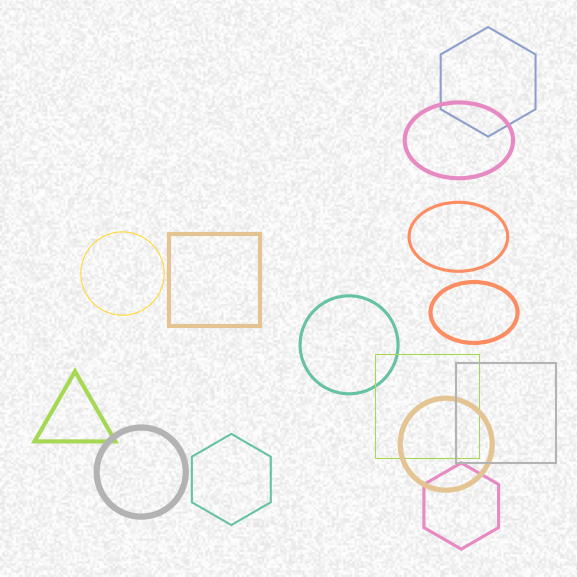[{"shape": "hexagon", "thickness": 1, "radius": 0.39, "center": [0.401, 0.169]}, {"shape": "circle", "thickness": 1.5, "radius": 0.42, "center": [0.604, 0.402]}, {"shape": "oval", "thickness": 2, "radius": 0.38, "center": [0.821, 0.458]}, {"shape": "oval", "thickness": 1.5, "radius": 0.43, "center": [0.794, 0.589]}, {"shape": "hexagon", "thickness": 1, "radius": 0.47, "center": [0.845, 0.857]}, {"shape": "oval", "thickness": 2, "radius": 0.47, "center": [0.795, 0.756]}, {"shape": "hexagon", "thickness": 1.5, "radius": 0.37, "center": [0.799, 0.123]}, {"shape": "triangle", "thickness": 2, "radius": 0.4, "center": [0.13, 0.275]}, {"shape": "square", "thickness": 0.5, "radius": 0.45, "center": [0.74, 0.296]}, {"shape": "circle", "thickness": 0.5, "radius": 0.36, "center": [0.212, 0.525]}, {"shape": "square", "thickness": 2, "radius": 0.4, "center": [0.372, 0.514]}, {"shape": "circle", "thickness": 2.5, "radius": 0.4, "center": [0.773, 0.23]}, {"shape": "square", "thickness": 1, "radius": 0.43, "center": [0.876, 0.284]}, {"shape": "circle", "thickness": 3, "radius": 0.39, "center": [0.245, 0.182]}]